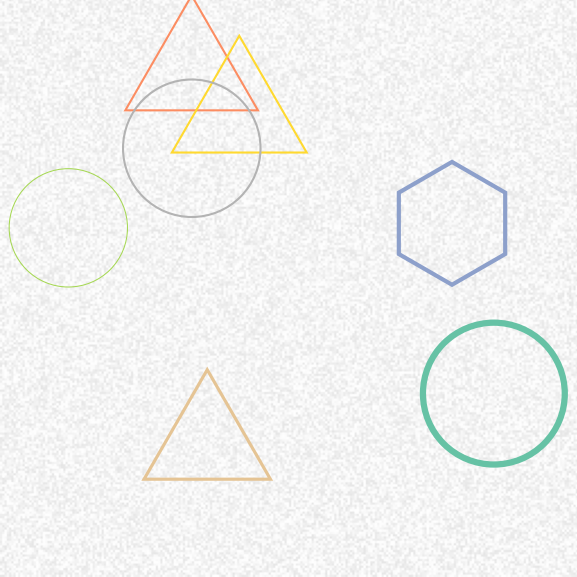[{"shape": "circle", "thickness": 3, "radius": 0.61, "center": [0.855, 0.318]}, {"shape": "triangle", "thickness": 1, "radius": 0.66, "center": [0.332, 0.874]}, {"shape": "hexagon", "thickness": 2, "radius": 0.53, "center": [0.783, 0.612]}, {"shape": "circle", "thickness": 0.5, "radius": 0.51, "center": [0.118, 0.605]}, {"shape": "triangle", "thickness": 1, "radius": 0.67, "center": [0.414, 0.802]}, {"shape": "triangle", "thickness": 1.5, "radius": 0.63, "center": [0.359, 0.233]}, {"shape": "circle", "thickness": 1, "radius": 0.6, "center": [0.332, 0.742]}]